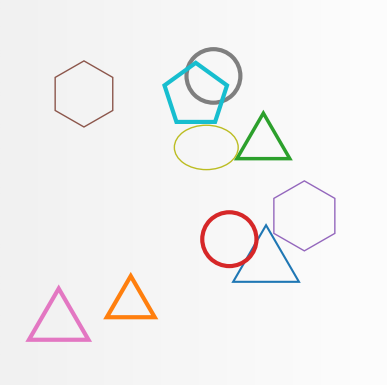[{"shape": "triangle", "thickness": 1.5, "radius": 0.49, "center": [0.687, 0.317]}, {"shape": "triangle", "thickness": 3, "radius": 0.36, "center": [0.337, 0.212]}, {"shape": "triangle", "thickness": 2.5, "radius": 0.39, "center": [0.68, 0.627]}, {"shape": "circle", "thickness": 3, "radius": 0.35, "center": [0.592, 0.379]}, {"shape": "hexagon", "thickness": 1, "radius": 0.45, "center": [0.785, 0.439]}, {"shape": "hexagon", "thickness": 1, "radius": 0.43, "center": [0.217, 0.756]}, {"shape": "triangle", "thickness": 3, "radius": 0.44, "center": [0.152, 0.162]}, {"shape": "circle", "thickness": 3, "radius": 0.35, "center": [0.551, 0.803]}, {"shape": "oval", "thickness": 1, "radius": 0.41, "center": [0.532, 0.617]}, {"shape": "pentagon", "thickness": 3, "radius": 0.42, "center": [0.505, 0.752]}]